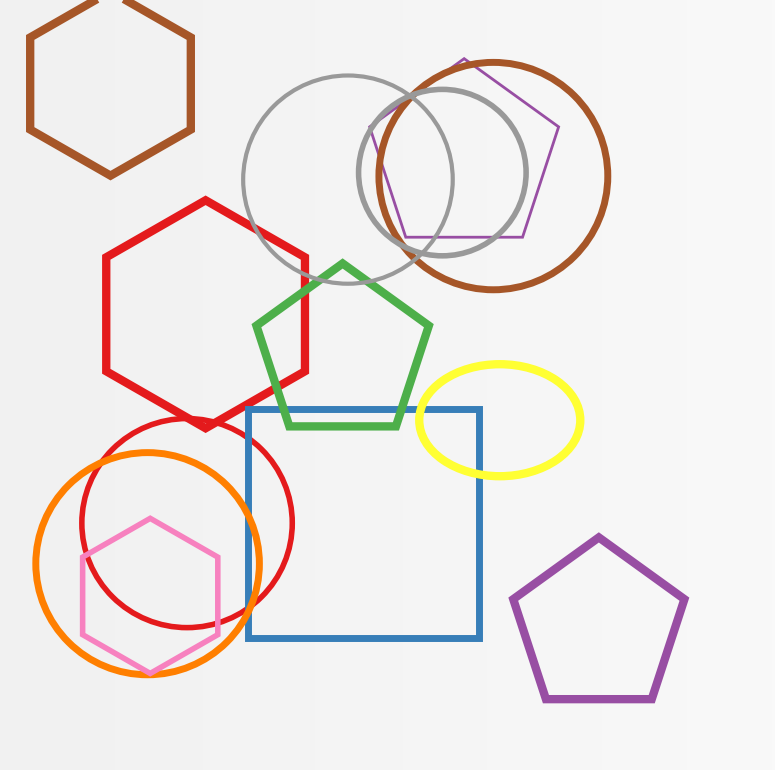[{"shape": "circle", "thickness": 2, "radius": 0.68, "center": [0.241, 0.321]}, {"shape": "hexagon", "thickness": 3, "radius": 0.74, "center": [0.265, 0.592]}, {"shape": "square", "thickness": 2.5, "radius": 0.75, "center": [0.469, 0.32]}, {"shape": "pentagon", "thickness": 3, "radius": 0.58, "center": [0.442, 0.541]}, {"shape": "pentagon", "thickness": 3, "radius": 0.58, "center": [0.773, 0.186]}, {"shape": "pentagon", "thickness": 1, "radius": 0.64, "center": [0.599, 0.796]}, {"shape": "circle", "thickness": 2.5, "radius": 0.72, "center": [0.19, 0.268]}, {"shape": "oval", "thickness": 3, "radius": 0.52, "center": [0.645, 0.454]}, {"shape": "circle", "thickness": 2.5, "radius": 0.74, "center": [0.637, 0.771]}, {"shape": "hexagon", "thickness": 3, "radius": 0.6, "center": [0.143, 0.892]}, {"shape": "hexagon", "thickness": 2, "radius": 0.5, "center": [0.194, 0.226]}, {"shape": "circle", "thickness": 1.5, "radius": 0.68, "center": [0.449, 0.767]}, {"shape": "circle", "thickness": 2, "radius": 0.54, "center": [0.571, 0.776]}]